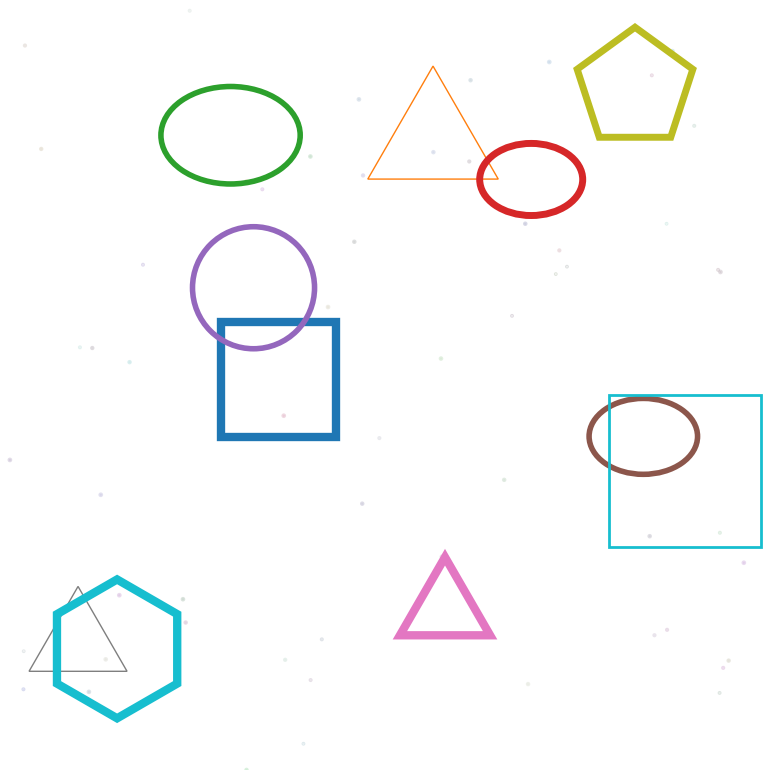[{"shape": "square", "thickness": 3, "radius": 0.37, "center": [0.361, 0.508]}, {"shape": "triangle", "thickness": 0.5, "radius": 0.49, "center": [0.562, 0.816]}, {"shape": "oval", "thickness": 2, "radius": 0.45, "center": [0.299, 0.824]}, {"shape": "oval", "thickness": 2.5, "radius": 0.33, "center": [0.69, 0.767]}, {"shape": "circle", "thickness": 2, "radius": 0.4, "center": [0.329, 0.626]}, {"shape": "oval", "thickness": 2, "radius": 0.35, "center": [0.835, 0.433]}, {"shape": "triangle", "thickness": 3, "radius": 0.34, "center": [0.578, 0.209]}, {"shape": "triangle", "thickness": 0.5, "radius": 0.37, "center": [0.101, 0.165]}, {"shape": "pentagon", "thickness": 2.5, "radius": 0.39, "center": [0.825, 0.886]}, {"shape": "square", "thickness": 1, "radius": 0.49, "center": [0.89, 0.388]}, {"shape": "hexagon", "thickness": 3, "radius": 0.45, "center": [0.152, 0.157]}]